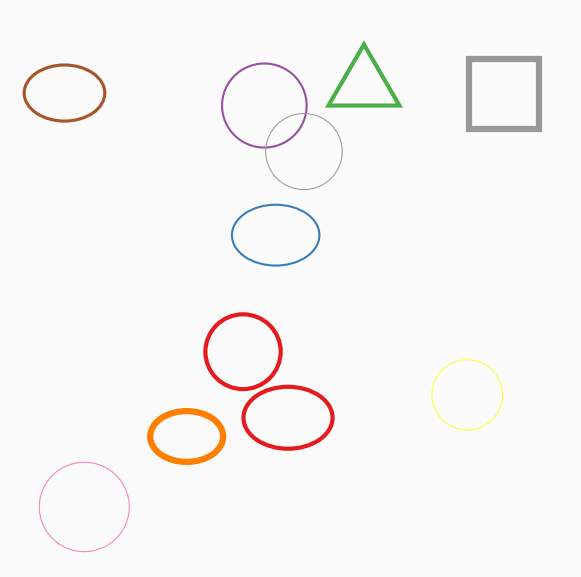[{"shape": "circle", "thickness": 2, "radius": 0.32, "center": [0.418, 0.39]}, {"shape": "oval", "thickness": 2, "radius": 0.38, "center": [0.495, 0.276]}, {"shape": "oval", "thickness": 1, "radius": 0.38, "center": [0.474, 0.592]}, {"shape": "triangle", "thickness": 2, "radius": 0.35, "center": [0.626, 0.852]}, {"shape": "circle", "thickness": 1, "radius": 0.36, "center": [0.455, 0.816]}, {"shape": "oval", "thickness": 3, "radius": 0.31, "center": [0.321, 0.243]}, {"shape": "circle", "thickness": 0.5, "radius": 0.3, "center": [0.804, 0.315]}, {"shape": "oval", "thickness": 1.5, "radius": 0.35, "center": [0.111, 0.838]}, {"shape": "circle", "thickness": 0.5, "radius": 0.39, "center": [0.145, 0.121]}, {"shape": "circle", "thickness": 0.5, "radius": 0.33, "center": [0.523, 0.737]}, {"shape": "square", "thickness": 3, "radius": 0.3, "center": [0.867, 0.836]}]